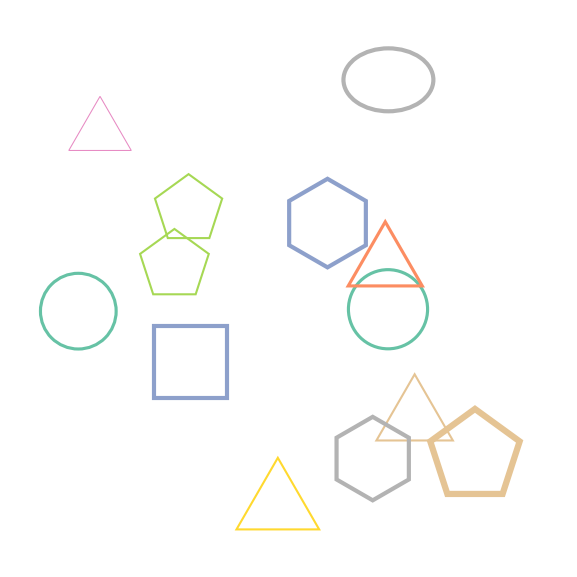[{"shape": "circle", "thickness": 1.5, "radius": 0.33, "center": [0.136, 0.46]}, {"shape": "circle", "thickness": 1.5, "radius": 0.34, "center": [0.672, 0.464]}, {"shape": "triangle", "thickness": 1.5, "radius": 0.37, "center": [0.667, 0.541]}, {"shape": "hexagon", "thickness": 2, "radius": 0.38, "center": [0.567, 0.613]}, {"shape": "square", "thickness": 2, "radius": 0.31, "center": [0.33, 0.372]}, {"shape": "triangle", "thickness": 0.5, "radius": 0.31, "center": [0.173, 0.77]}, {"shape": "pentagon", "thickness": 1, "radius": 0.31, "center": [0.327, 0.636]}, {"shape": "pentagon", "thickness": 1, "radius": 0.31, "center": [0.302, 0.54]}, {"shape": "triangle", "thickness": 1, "radius": 0.41, "center": [0.481, 0.124]}, {"shape": "triangle", "thickness": 1, "radius": 0.38, "center": [0.718, 0.275]}, {"shape": "pentagon", "thickness": 3, "radius": 0.41, "center": [0.822, 0.21]}, {"shape": "oval", "thickness": 2, "radius": 0.39, "center": [0.673, 0.861]}, {"shape": "hexagon", "thickness": 2, "radius": 0.36, "center": [0.645, 0.205]}]